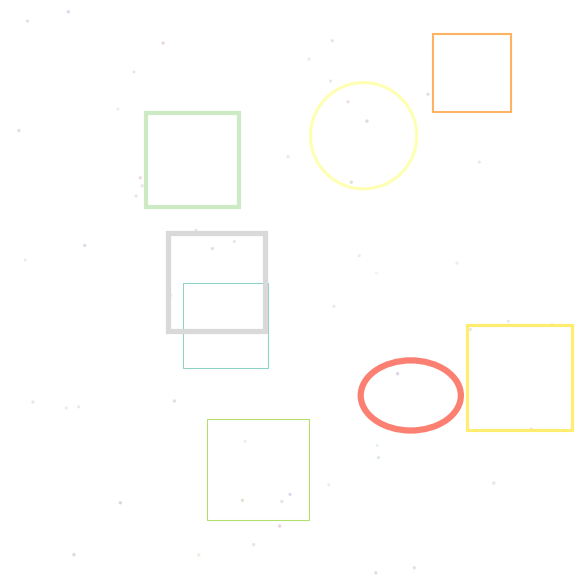[{"shape": "square", "thickness": 0.5, "radius": 0.37, "center": [0.391, 0.436]}, {"shape": "circle", "thickness": 1.5, "radius": 0.46, "center": [0.63, 0.764]}, {"shape": "oval", "thickness": 3, "radius": 0.43, "center": [0.711, 0.314]}, {"shape": "square", "thickness": 1, "radius": 0.34, "center": [0.817, 0.872]}, {"shape": "square", "thickness": 0.5, "radius": 0.44, "center": [0.447, 0.187]}, {"shape": "square", "thickness": 2.5, "radius": 0.42, "center": [0.375, 0.511]}, {"shape": "square", "thickness": 2, "radius": 0.4, "center": [0.333, 0.722]}, {"shape": "square", "thickness": 1.5, "radius": 0.45, "center": [0.899, 0.346]}]